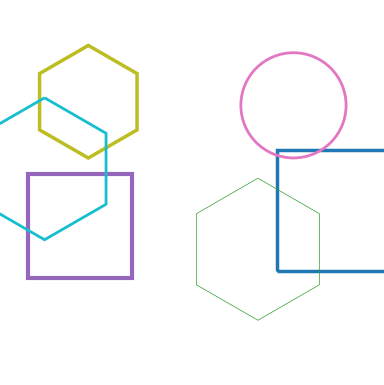[{"shape": "square", "thickness": 2.5, "radius": 0.78, "center": [0.877, 0.454]}, {"shape": "hexagon", "thickness": 0.5, "radius": 0.92, "center": [0.67, 0.353]}, {"shape": "square", "thickness": 3, "radius": 0.68, "center": [0.208, 0.412]}, {"shape": "circle", "thickness": 2, "radius": 0.68, "center": [0.762, 0.726]}, {"shape": "hexagon", "thickness": 2.5, "radius": 0.73, "center": [0.229, 0.736]}, {"shape": "hexagon", "thickness": 2, "radius": 0.92, "center": [0.116, 0.562]}]